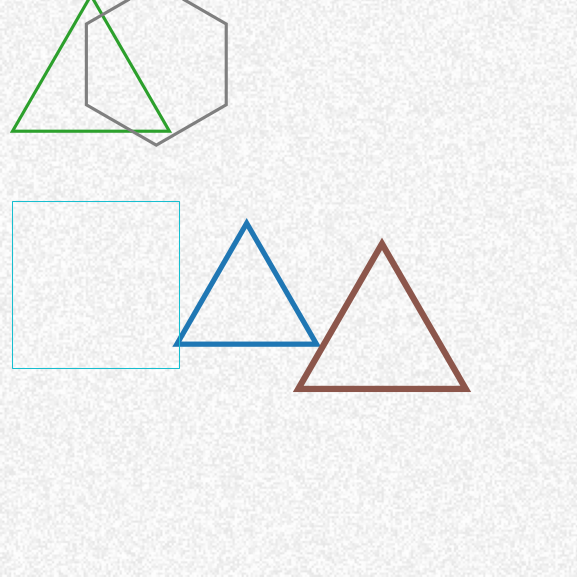[{"shape": "triangle", "thickness": 2.5, "radius": 0.7, "center": [0.427, 0.473]}, {"shape": "triangle", "thickness": 1.5, "radius": 0.78, "center": [0.158, 0.85]}, {"shape": "triangle", "thickness": 3, "radius": 0.84, "center": [0.661, 0.409]}, {"shape": "hexagon", "thickness": 1.5, "radius": 0.7, "center": [0.271, 0.888]}, {"shape": "square", "thickness": 0.5, "radius": 0.72, "center": [0.165, 0.507]}]